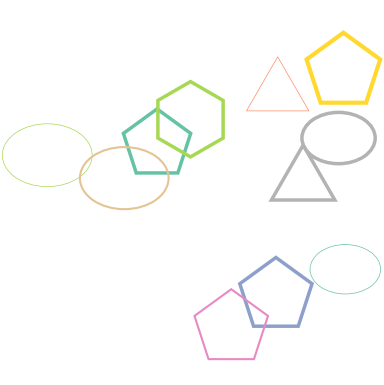[{"shape": "pentagon", "thickness": 2.5, "radius": 0.46, "center": [0.408, 0.625]}, {"shape": "oval", "thickness": 0.5, "radius": 0.46, "center": [0.897, 0.301]}, {"shape": "triangle", "thickness": 0.5, "radius": 0.47, "center": [0.721, 0.759]}, {"shape": "pentagon", "thickness": 2.5, "radius": 0.49, "center": [0.717, 0.233]}, {"shape": "pentagon", "thickness": 1.5, "radius": 0.5, "center": [0.601, 0.148]}, {"shape": "oval", "thickness": 0.5, "radius": 0.58, "center": [0.123, 0.597]}, {"shape": "hexagon", "thickness": 2.5, "radius": 0.49, "center": [0.495, 0.69]}, {"shape": "pentagon", "thickness": 3, "radius": 0.5, "center": [0.892, 0.815]}, {"shape": "oval", "thickness": 1.5, "radius": 0.58, "center": [0.323, 0.537]}, {"shape": "oval", "thickness": 2.5, "radius": 0.48, "center": [0.879, 0.641]}, {"shape": "triangle", "thickness": 2.5, "radius": 0.48, "center": [0.787, 0.528]}]